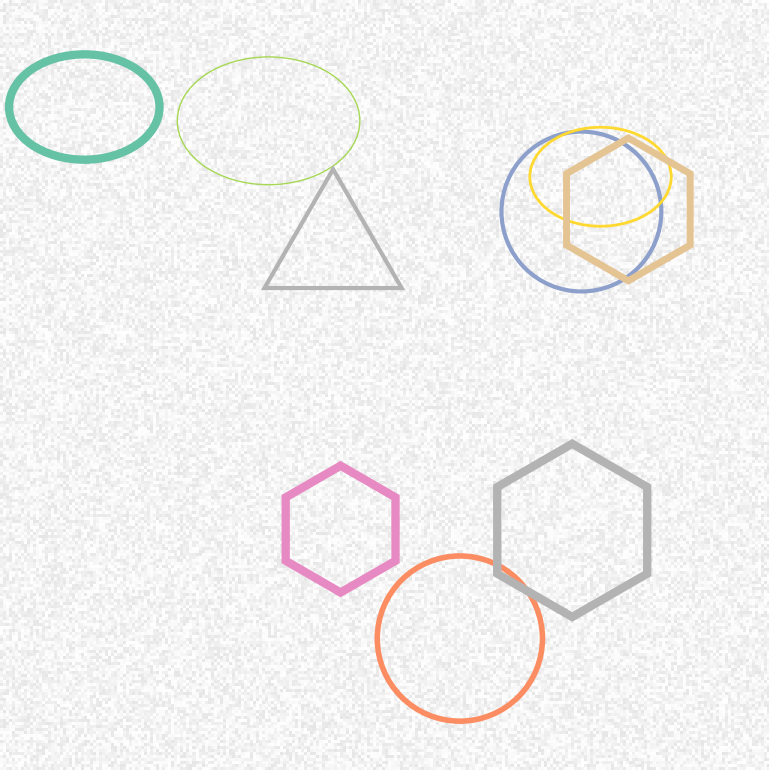[{"shape": "oval", "thickness": 3, "radius": 0.49, "center": [0.109, 0.861]}, {"shape": "circle", "thickness": 2, "radius": 0.54, "center": [0.597, 0.171]}, {"shape": "circle", "thickness": 1.5, "radius": 0.52, "center": [0.755, 0.725]}, {"shape": "hexagon", "thickness": 3, "radius": 0.41, "center": [0.442, 0.313]}, {"shape": "oval", "thickness": 0.5, "radius": 0.59, "center": [0.349, 0.843]}, {"shape": "oval", "thickness": 1, "radius": 0.46, "center": [0.78, 0.77]}, {"shape": "hexagon", "thickness": 2.5, "radius": 0.46, "center": [0.816, 0.728]}, {"shape": "hexagon", "thickness": 3, "radius": 0.56, "center": [0.743, 0.311]}, {"shape": "triangle", "thickness": 1.5, "radius": 0.51, "center": [0.433, 0.677]}]